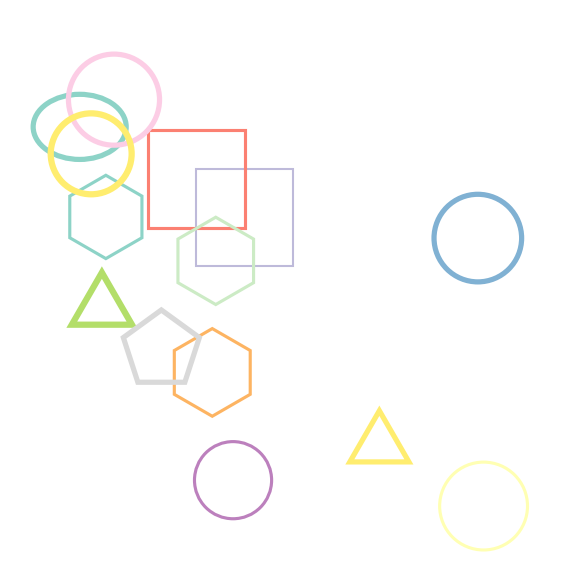[{"shape": "hexagon", "thickness": 1.5, "radius": 0.36, "center": [0.183, 0.623]}, {"shape": "oval", "thickness": 2.5, "radius": 0.4, "center": [0.138, 0.779]}, {"shape": "circle", "thickness": 1.5, "radius": 0.38, "center": [0.837, 0.123]}, {"shape": "square", "thickness": 1, "radius": 0.42, "center": [0.423, 0.622]}, {"shape": "square", "thickness": 1.5, "radius": 0.42, "center": [0.341, 0.689]}, {"shape": "circle", "thickness": 2.5, "radius": 0.38, "center": [0.827, 0.587]}, {"shape": "hexagon", "thickness": 1.5, "radius": 0.38, "center": [0.368, 0.354]}, {"shape": "triangle", "thickness": 3, "radius": 0.3, "center": [0.176, 0.467]}, {"shape": "circle", "thickness": 2.5, "radius": 0.39, "center": [0.197, 0.827]}, {"shape": "pentagon", "thickness": 2.5, "radius": 0.35, "center": [0.279, 0.393]}, {"shape": "circle", "thickness": 1.5, "radius": 0.33, "center": [0.404, 0.168]}, {"shape": "hexagon", "thickness": 1.5, "radius": 0.38, "center": [0.374, 0.547]}, {"shape": "circle", "thickness": 3, "radius": 0.35, "center": [0.158, 0.733]}, {"shape": "triangle", "thickness": 2.5, "radius": 0.3, "center": [0.657, 0.229]}]